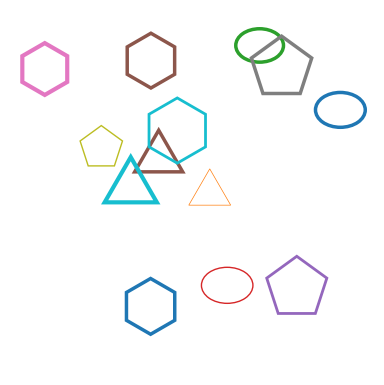[{"shape": "hexagon", "thickness": 2.5, "radius": 0.36, "center": [0.391, 0.204]}, {"shape": "oval", "thickness": 2.5, "radius": 0.32, "center": [0.884, 0.715]}, {"shape": "triangle", "thickness": 0.5, "radius": 0.31, "center": [0.545, 0.499]}, {"shape": "oval", "thickness": 2.5, "radius": 0.31, "center": [0.674, 0.882]}, {"shape": "oval", "thickness": 1, "radius": 0.33, "center": [0.59, 0.259]}, {"shape": "pentagon", "thickness": 2, "radius": 0.41, "center": [0.771, 0.252]}, {"shape": "hexagon", "thickness": 2.5, "radius": 0.36, "center": [0.392, 0.843]}, {"shape": "triangle", "thickness": 2.5, "radius": 0.36, "center": [0.412, 0.59]}, {"shape": "hexagon", "thickness": 3, "radius": 0.34, "center": [0.116, 0.821]}, {"shape": "pentagon", "thickness": 2.5, "radius": 0.41, "center": [0.731, 0.824]}, {"shape": "pentagon", "thickness": 1, "radius": 0.29, "center": [0.263, 0.616]}, {"shape": "triangle", "thickness": 3, "radius": 0.39, "center": [0.34, 0.514]}, {"shape": "hexagon", "thickness": 2, "radius": 0.42, "center": [0.46, 0.661]}]